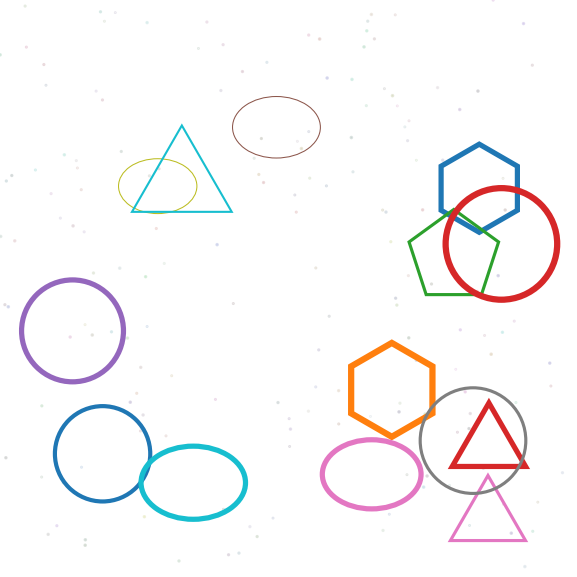[{"shape": "hexagon", "thickness": 2.5, "radius": 0.38, "center": [0.83, 0.673]}, {"shape": "circle", "thickness": 2, "radius": 0.41, "center": [0.178, 0.213]}, {"shape": "hexagon", "thickness": 3, "radius": 0.41, "center": [0.678, 0.324]}, {"shape": "pentagon", "thickness": 1.5, "radius": 0.41, "center": [0.786, 0.555]}, {"shape": "circle", "thickness": 3, "radius": 0.48, "center": [0.868, 0.577]}, {"shape": "triangle", "thickness": 2.5, "radius": 0.37, "center": [0.847, 0.228]}, {"shape": "circle", "thickness": 2.5, "radius": 0.44, "center": [0.126, 0.426]}, {"shape": "oval", "thickness": 0.5, "radius": 0.38, "center": [0.479, 0.779]}, {"shape": "triangle", "thickness": 1.5, "radius": 0.38, "center": [0.845, 0.101]}, {"shape": "oval", "thickness": 2.5, "radius": 0.43, "center": [0.644, 0.178]}, {"shape": "circle", "thickness": 1.5, "radius": 0.46, "center": [0.819, 0.236]}, {"shape": "oval", "thickness": 0.5, "radius": 0.34, "center": [0.273, 0.677]}, {"shape": "oval", "thickness": 2.5, "radius": 0.45, "center": [0.335, 0.163]}, {"shape": "triangle", "thickness": 1, "radius": 0.5, "center": [0.315, 0.682]}]